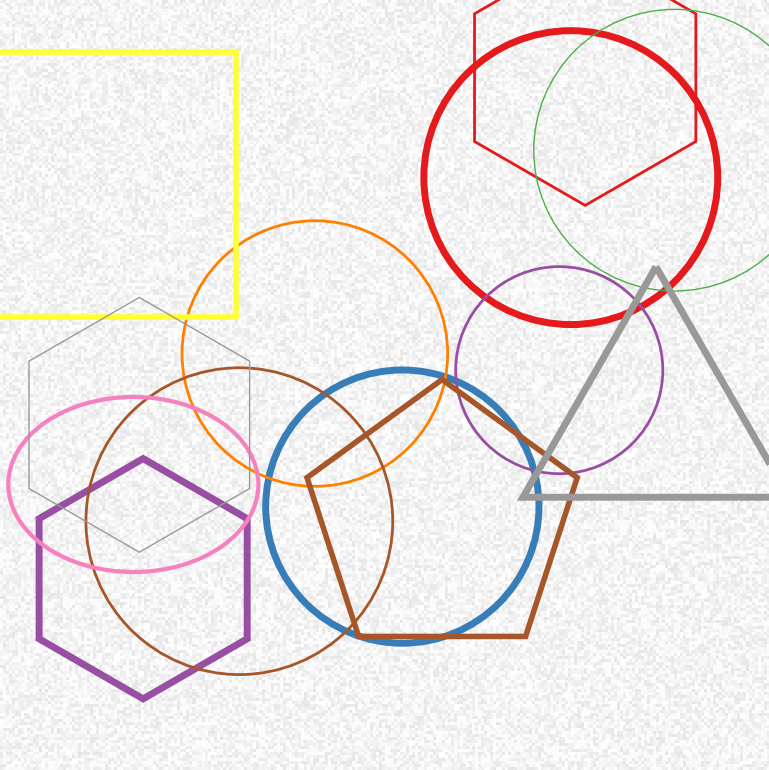[{"shape": "circle", "thickness": 2.5, "radius": 0.95, "center": [0.741, 0.769]}, {"shape": "hexagon", "thickness": 1, "radius": 0.83, "center": [0.76, 0.899]}, {"shape": "circle", "thickness": 2.5, "radius": 0.89, "center": [0.523, 0.342]}, {"shape": "circle", "thickness": 0.5, "radius": 0.91, "center": [0.876, 0.805]}, {"shape": "hexagon", "thickness": 2.5, "radius": 0.78, "center": [0.186, 0.248]}, {"shape": "circle", "thickness": 1, "radius": 0.67, "center": [0.726, 0.519]}, {"shape": "circle", "thickness": 1, "radius": 0.86, "center": [0.409, 0.541]}, {"shape": "square", "thickness": 2, "radius": 0.86, "center": [0.134, 0.76]}, {"shape": "circle", "thickness": 1, "radius": 1.0, "center": [0.311, 0.323]}, {"shape": "pentagon", "thickness": 2, "radius": 0.92, "center": [0.574, 0.323]}, {"shape": "oval", "thickness": 1.5, "radius": 0.81, "center": [0.173, 0.371]}, {"shape": "hexagon", "thickness": 0.5, "radius": 0.83, "center": [0.181, 0.448]}, {"shape": "triangle", "thickness": 2.5, "radius": 1.0, "center": [0.852, 0.454]}]